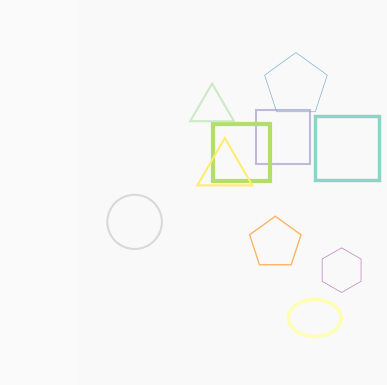[{"shape": "square", "thickness": 2.5, "radius": 0.41, "center": [0.896, 0.616]}, {"shape": "oval", "thickness": 2.5, "radius": 0.34, "center": [0.812, 0.174]}, {"shape": "square", "thickness": 1.5, "radius": 0.35, "center": [0.73, 0.643]}, {"shape": "pentagon", "thickness": 0.5, "radius": 0.42, "center": [0.764, 0.779]}, {"shape": "pentagon", "thickness": 1, "radius": 0.35, "center": [0.71, 0.369]}, {"shape": "square", "thickness": 3, "radius": 0.36, "center": [0.624, 0.604]}, {"shape": "circle", "thickness": 1.5, "radius": 0.35, "center": [0.347, 0.424]}, {"shape": "hexagon", "thickness": 0.5, "radius": 0.29, "center": [0.882, 0.298]}, {"shape": "triangle", "thickness": 1.5, "radius": 0.33, "center": [0.547, 0.718]}, {"shape": "triangle", "thickness": 1.5, "radius": 0.41, "center": [0.58, 0.559]}]